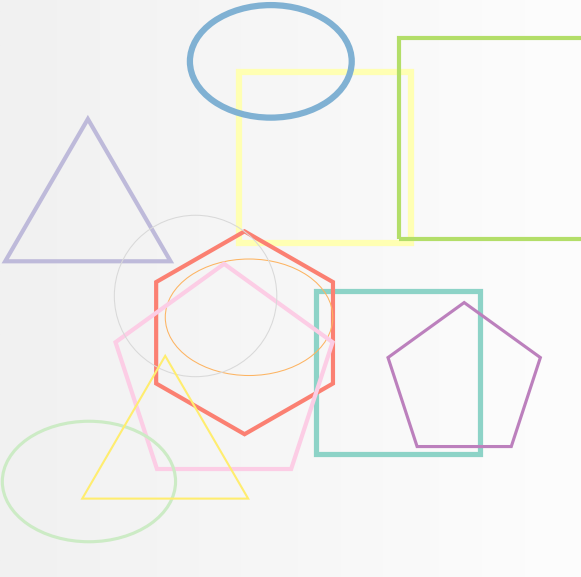[{"shape": "square", "thickness": 2.5, "radius": 0.7, "center": [0.685, 0.354]}, {"shape": "square", "thickness": 3, "radius": 0.74, "center": [0.559, 0.727]}, {"shape": "triangle", "thickness": 2, "radius": 0.82, "center": [0.151, 0.629]}, {"shape": "hexagon", "thickness": 2, "radius": 0.88, "center": [0.421, 0.423]}, {"shape": "oval", "thickness": 3, "radius": 0.7, "center": [0.466, 0.893]}, {"shape": "oval", "thickness": 0.5, "radius": 0.72, "center": [0.428, 0.45]}, {"shape": "square", "thickness": 2, "radius": 0.87, "center": [0.86, 0.759]}, {"shape": "pentagon", "thickness": 2, "radius": 0.98, "center": [0.385, 0.346]}, {"shape": "circle", "thickness": 0.5, "radius": 0.7, "center": [0.336, 0.487]}, {"shape": "pentagon", "thickness": 1.5, "radius": 0.69, "center": [0.799, 0.337]}, {"shape": "oval", "thickness": 1.5, "radius": 0.75, "center": [0.153, 0.165]}, {"shape": "triangle", "thickness": 1, "radius": 0.82, "center": [0.284, 0.218]}]